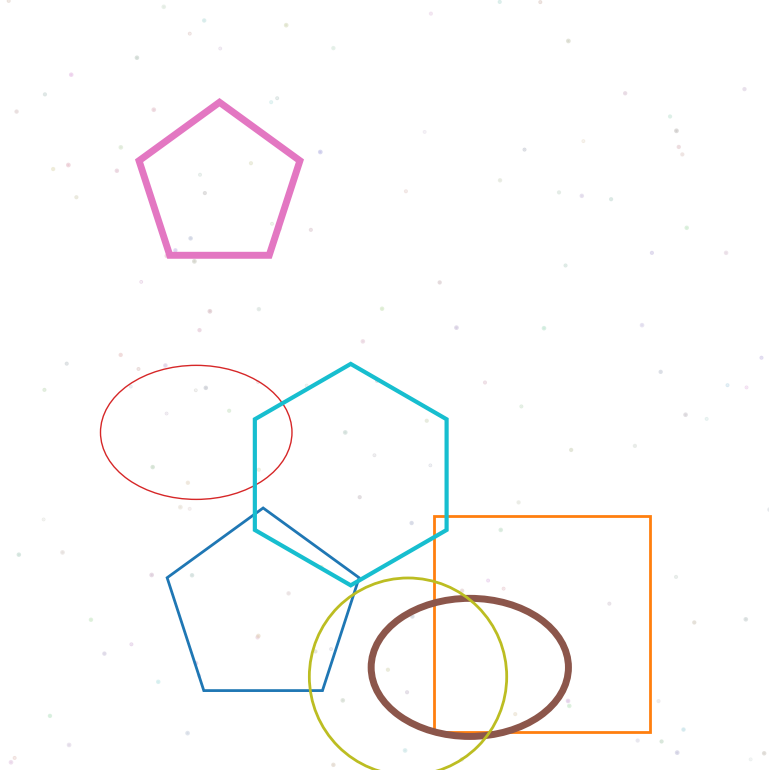[{"shape": "pentagon", "thickness": 1, "radius": 0.66, "center": [0.342, 0.209]}, {"shape": "square", "thickness": 1, "radius": 0.7, "center": [0.704, 0.189]}, {"shape": "oval", "thickness": 0.5, "radius": 0.62, "center": [0.255, 0.438]}, {"shape": "oval", "thickness": 2.5, "radius": 0.64, "center": [0.61, 0.133]}, {"shape": "pentagon", "thickness": 2.5, "radius": 0.55, "center": [0.285, 0.757]}, {"shape": "circle", "thickness": 1, "radius": 0.64, "center": [0.53, 0.121]}, {"shape": "hexagon", "thickness": 1.5, "radius": 0.72, "center": [0.455, 0.384]}]